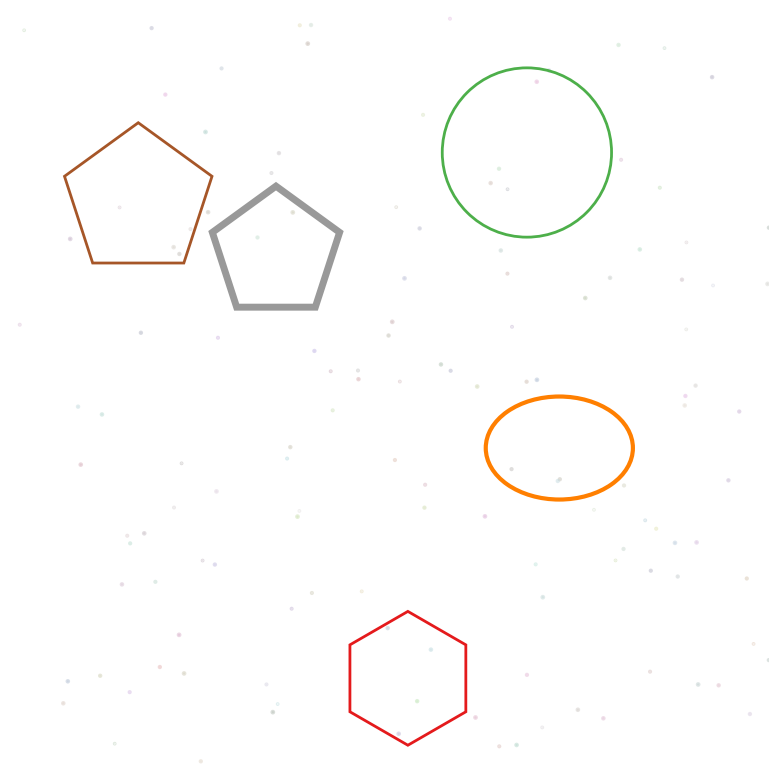[{"shape": "hexagon", "thickness": 1, "radius": 0.43, "center": [0.53, 0.119]}, {"shape": "circle", "thickness": 1, "radius": 0.55, "center": [0.684, 0.802]}, {"shape": "oval", "thickness": 1.5, "radius": 0.48, "center": [0.726, 0.418]}, {"shape": "pentagon", "thickness": 1, "radius": 0.5, "center": [0.18, 0.74]}, {"shape": "pentagon", "thickness": 2.5, "radius": 0.43, "center": [0.358, 0.671]}]